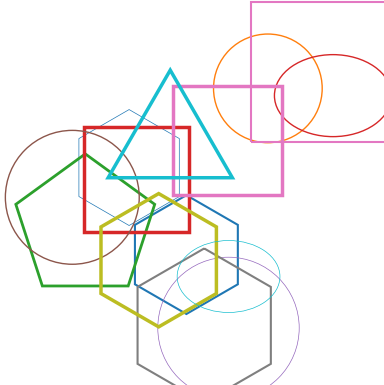[{"shape": "hexagon", "thickness": 0.5, "radius": 0.75, "center": [0.335, 0.565]}, {"shape": "hexagon", "thickness": 1.5, "radius": 0.77, "center": [0.484, 0.339]}, {"shape": "circle", "thickness": 1, "radius": 0.71, "center": [0.696, 0.77]}, {"shape": "pentagon", "thickness": 2, "radius": 0.95, "center": [0.221, 0.411]}, {"shape": "oval", "thickness": 1, "radius": 0.76, "center": [0.865, 0.752]}, {"shape": "square", "thickness": 2.5, "radius": 0.68, "center": [0.353, 0.535]}, {"shape": "circle", "thickness": 0.5, "radius": 0.92, "center": [0.593, 0.148]}, {"shape": "circle", "thickness": 1, "radius": 0.87, "center": [0.188, 0.487]}, {"shape": "square", "thickness": 2.5, "radius": 0.7, "center": [0.591, 0.635]}, {"shape": "square", "thickness": 1.5, "radius": 0.91, "center": [0.833, 0.813]}, {"shape": "hexagon", "thickness": 1.5, "radius": 1.0, "center": [0.53, 0.155]}, {"shape": "hexagon", "thickness": 2.5, "radius": 0.87, "center": [0.412, 0.324]}, {"shape": "oval", "thickness": 0.5, "radius": 0.67, "center": [0.594, 0.282]}, {"shape": "triangle", "thickness": 2.5, "radius": 0.93, "center": [0.442, 0.632]}]